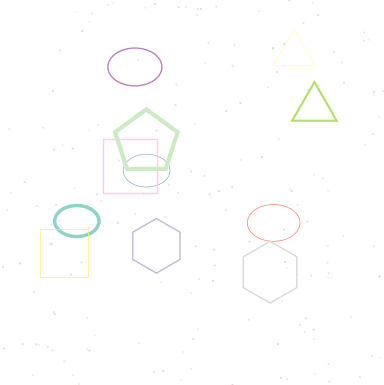[{"shape": "oval", "thickness": 2.5, "radius": 0.29, "center": [0.2, 0.426]}, {"shape": "triangle", "thickness": 0.5, "radius": 0.32, "center": [0.764, 0.861]}, {"shape": "hexagon", "thickness": 1, "radius": 0.35, "center": [0.406, 0.361]}, {"shape": "oval", "thickness": 0.5, "radius": 0.34, "center": [0.711, 0.421]}, {"shape": "oval", "thickness": 0.5, "radius": 0.3, "center": [0.381, 0.557]}, {"shape": "triangle", "thickness": 1.5, "radius": 0.33, "center": [0.817, 0.72]}, {"shape": "square", "thickness": 1, "radius": 0.35, "center": [0.338, 0.569]}, {"shape": "hexagon", "thickness": 1, "radius": 0.4, "center": [0.702, 0.293]}, {"shape": "oval", "thickness": 1, "radius": 0.35, "center": [0.35, 0.826]}, {"shape": "pentagon", "thickness": 3, "radius": 0.43, "center": [0.38, 0.63]}, {"shape": "square", "thickness": 0.5, "radius": 0.31, "center": [0.167, 0.343]}]